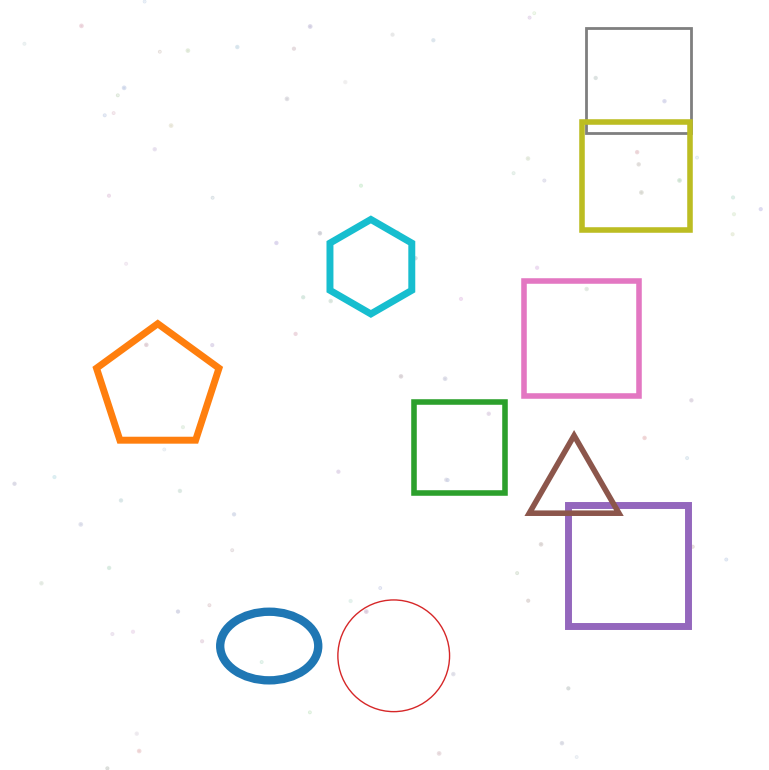[{"shape": "oval", "thickness": 3, "radius": 0.32, "center": [0.35, 0.161]}, {"shape": "pentagon", "thickness": 2.5, "radius": 0.42, "center": [0.205, 0.496]}, {"shape": "square", "thickness": 2, "radius": 0.3, "center": [0.597, 0.419]}, {"shape": "circle", "thickness": 0.5, "radius": 0.36, "center": [0.511, 0.148]}, {"shape": "square", "thickness": 2.5, "radius": 0.39, "center": [0.815, 0.266]}, {"shape": "triangle", "thickness": 2, "radius": 0.34, "center": [0.746, 0.367]}, {"shape": "square", "thickness": 2, "radius": 0.37, "center": [0.755, 0.56]}, {"shape": "square", "thickness": 1, "radius": 0.34, "center": [0.83, 0.896]}, {"shape": "square", "thickness": 2, "radius": 0.35, "center": [0.826, 0.771]}, {"shape": "hexagon", "thickness": 2.5, "radius": 0.31, "center": [0.482, 0.654]}]